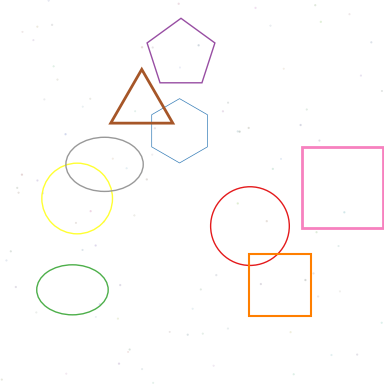[{"shape": "circle", "thickness": 1, "radius": 0.51, "center": [0.649, 0.413]}, {"shape": "hexagon", "thickness": 0.5, "radius": 0.42, "center": [0.466, 0.66]}, {"shape": "oval", "thickness": 1, "radius": 0.46, "center": [0.188, 0.247]}, {"shape": "pentagon", "thickness": 1, "radius": 0.46, "center": [0.47, 0.86]}, {"shape": "square", "thickness": 1.5, "radius": 0.4, "center": [0.728, 0.259]}, {"shape": "circle", "thickness": 1, "radius": 0.46, "center": [0.2, 0.484]}, {"shape": "triangle", "thickness": 2, "radius": 0.47, "center": [0.368, 0.727]}, {"shape": "square", "thickness": 2, "radius": 0.53, "center": [0.89, 0.512]}, {"shape": "oval", "thickness": 1, "radius": 0.5, "center": [0.272, 0.573]}]